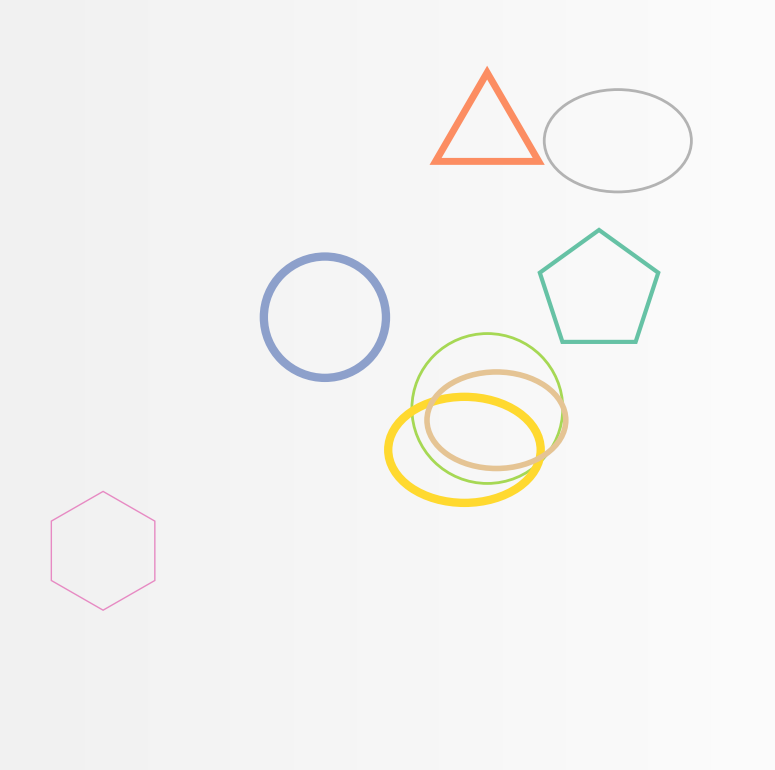[{"shape": "pentagon", "thickness": 1.5, "radius": 0.4, "center": [0.773, 0.621]}, {"shape": "triangle", "thickness": 2.5, "radius": 0.38, "center": [0.629, 0.829]}, {"shape": "circle", "thickness": 3, "radius": 0.39, "center": [0.419, 0.588]}, {"shape": "hexagon", "thickness": 0.5, "radius": 0.39, "center": [0.133, 0.285]}, {"shape": "circle", "thickness": 1, "radius": 0.49, "center": [0.629, 0.469]}, {"shape": "oval", "thickness": 3, "radius": 0.49, "center": [0.599, 0.416]}, {"shape": "oval", "thickness": 2, "radius": 0.45, "center": [0.641, 0.454]}, {"shape": "oval", "thickness": 1, "radius": 0.47, "center": [0.797, 0.817]}]